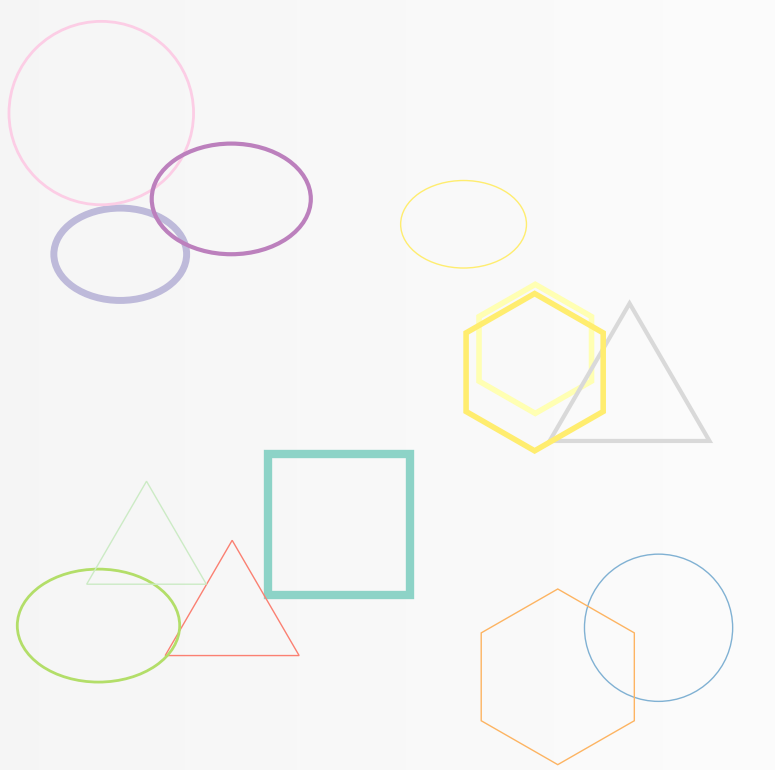[{"shape": "square", "thickness": 3, "radius": 0.46, "center": [0.437, 0.319]}, {"shape": "hexagon", "thickness": 2, "radius": 0.42, "center": [0.691, 0.547]}, {"shape": "oval", "thickness": 2.5, "radius": 0.43, "center": [0.155, 0.67]}, {"shape": "triangle", "thickness": 0.5, "radius": 0.5, "center": [0.3, 0.199]}, {"shape": "circle", "thickness": 0.5, "radius": 0.48, "center": [0.85, 0.185]}, {"shape": "hexagon", "thickness": 0.5, "radius": 0.57, "center": [0.72, 0.121]}, {"shape": "oval", "thickness": 1, "radius": 0.52, "center": [0.127, 0.188]}, {"shape": "circle", "thickness": 1, "radius": 0.6, "center": [0.131, 0.853]}, {"shape": "triangle", "thickness": 1.5, "radius": 0.6, "center": [0.812, 0.487]}, {"shape": "oval", "thickness": 1.5, "radius": 0.51, "center": [0.298, 0.742]}, {"shape": "triangle", "thickness": 0.5, "radius": 0.45, "center": [0.189, 0.286]}, {"shape": "hexagon", "thickness": 2, "radius": 0.51, "center": [0.69, 0.517]}, {"shape": "oval", "thickness": 0.5, "radius": 0.41, "center": [0.598, 0.709]}]